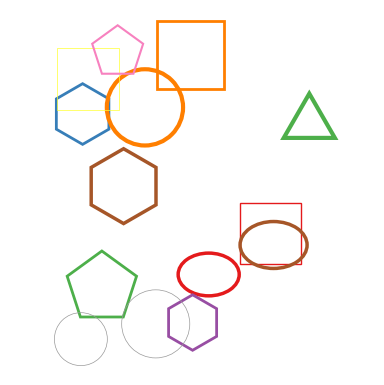[{"shape": "square", "thickness": 1, "radius": 0.4, "center": [0.701, 0.393]}, {"shape": "oval", "thickness": 2.5, "radius": 0.4, "center": [0.542, 0.287]}, {"shape": "hexagon", "thickness": 2, "radius": 0.39, "center": [0.215, 0.704]}, {"shape": "triangle", "thickness": 3, "radius": 0.38, "center": [0.803, 0.68]}, {"shape": "pentagon", "thickness": 2, "radius": 0.47, "center": [0.265, 0.253]}, {"shape": "hexagon", "thickness": 2, "radius": 0.36, "center": [0.5, 0.162]}, {"shape": "circle", "thickness": 3, "radius": 0.5, "center": [0.376, 0.721]}, {"shape": "square", "thickness": 2, "radius": 0.44, "center": [0.495, 0.857]}, {"shape": "square", "thickness": 0.5, "radius": 0.4, "center": [0.228, 0.796]}, {"shape": "oval", "thickness": 2.5, "radius": 0.44, "center": [0.711, 0.364]}, {"shape": "hexagon", "thickness": 2.5, "radius": 0.49, "center": [0.321, 0.517]}, {"shape": "pentagon", "thickness": 1.5, "radius": 0.35, "center": [0.306, 0.865]}, {"shape": "circle", "thickness": 0.5, "radius": 0.44, "center": [0.404, 0.159]}, {"shape": "circle", "thickness": 0.5, "radius": 0.34, "center": [0.21, 0.119]}]